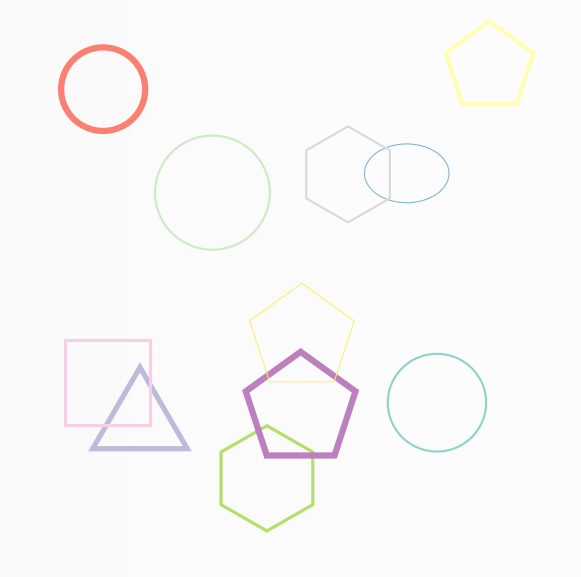[{"shape": "circle", "thickness": 1, "radius": 0.42, "center": [0.752, 0.302]}, {"shape": "pentagon", "thickness": 2, "radius": 0.4, "center": [0.842, 0.883]}, {"shape": "triangle", "thickness": 2.5, "radius": 0.47, "center": [0.241, 0.269]}, {"shape": "circle", "thickness": 3, "radius": 0.36, "center": [0.177, 0.845]}, {"shape": "oval", "thickness": 0.5, "radius": 0.36, "center": [0.7, 0.699]}, {"shape": "hexagon", "thickness": 1.5, "radius": 0.46, "center": [0.459, 0.171]}, {"shape": "square", "thickness": 1.5, "radius": 0.37, "center": [0.185, 0.337]}, {"shape": "hexagon", "thickness": 1, "radius": 0.42, "center": [0.599, 0.697]}, {"shape": "pentagon", "thickness": 3, "radius": 0.5, "center": [0.517, 0.291]}, {"shape": "circle", "thickness": 1, "radius": 0.49, "center": [0.365, 0.666]}, {"shape": "pentagon", "thickness": 0.5, "radius": 0.47, "center": [0.519, 0.414]}]